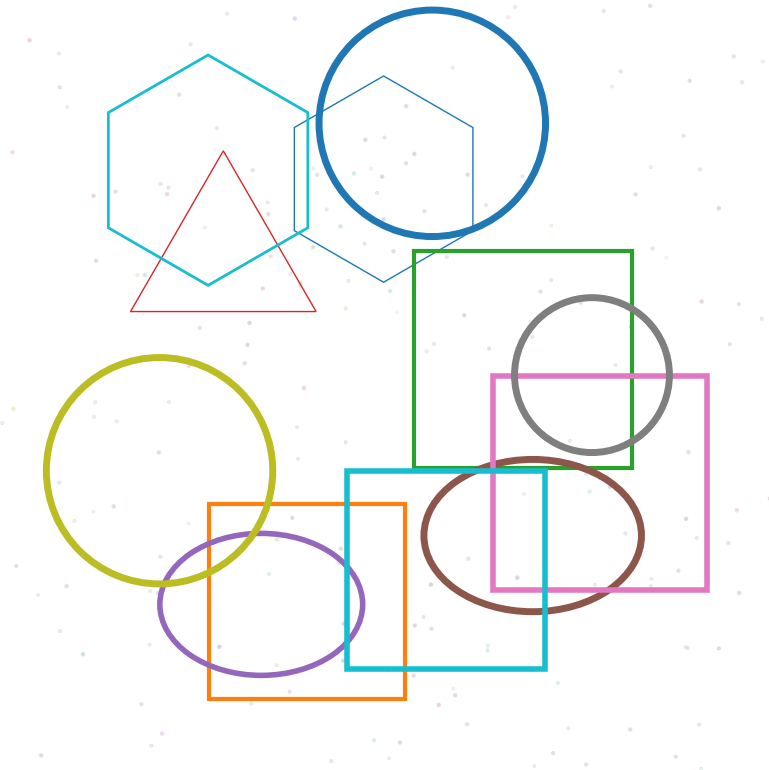[{"shape": "hexagon", "thickness": 0.5, "radius": 0.67, "center": [0.498, 0.767]}, {"shape": "circle", "thickness": 2.5, "radius": 0.74, "center": [0.561, 0.84]}, {"shape": "square", "thickness": 1.5, "radius": 0.64, "center": [0.399, 0.219]}, {"shape": "square", "thickness": 1.5, "radius": 0.71, "center": [0.679, 0.533]}, {"shape": "triangle", "thickness": 0.5, "radius": 0.7, "center": [0.29, 0.665]}, {"shape": "oval", "thickness": 2, "radius": 0.66, "center": [0.339, 0.215]}, {"shape": "oval", "thickness": 2.5, "radius": 0.71, "center": [0.692, 0.304]}, {"shape": "square", "thickness": 2, "radius": 0.69, "center": [0.78, 0.373]}, {"shape": "circle", "thickness": 2.5, "radius": 0.5, "center": [0.769, 0.513]}, {"shape": "circle", "thickness": 2.5, "radius": 0.74, "center": [0.207, 0.389]}, {"shape": "hexagon", "thickness": 1, "radius": 0.75, "center": [0.27, 0.779]}, {"shape": "square", "thickness": 2, "radius": 0.64, "center": [0.579, 0.26]}]